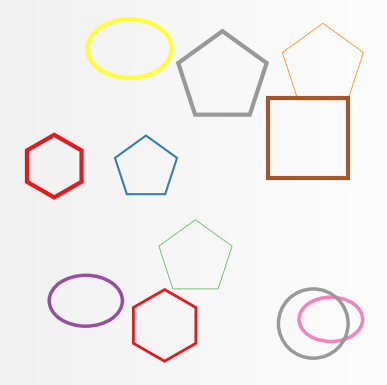[{"shape": "hexagon", "thickness": 2, "radius": 0.47, "center": [0.425, 0.155]}, {"shape": "hexagon", "thickness": 3, "radius": 0.41, "center": [0.14, 0.569]}, {"shape": "pentagon", "thickness": 1.5, "radius": 0.42, "center": [0.377, 0.564]}, {"shape": "pentagon", "thickness": 0.5, "radius": 0.5, "center": [0.504, 0.33]}, {"shape": "oval", "thickness": 2.5, "radius": 0.47, "center": [0.221, 0.219]}, {"shape": "pentagon", "thickness": 0.5, "radius": 0.55, "center": [0.833, 0.83]}, {"shape": "oval", "thickness": 3, "radius": 0.54, "center": [0.334, 0.874]}, {"shape": "square", "thickness": 3, "radius": 0.52, "center": [0.795, 0.641]}, {"shape": "oval", "thickness": 2.5, "radius": 0.41, "center": [0.854, 0.171]}, {"shape": "pentagon", "thickness": 3, "radius": 0.6, "center": [0.574, 0.799]}, {"shape": "circle", "thickness": 2.5, "radius": 0.45, "center": [0.808, 0.16]}]